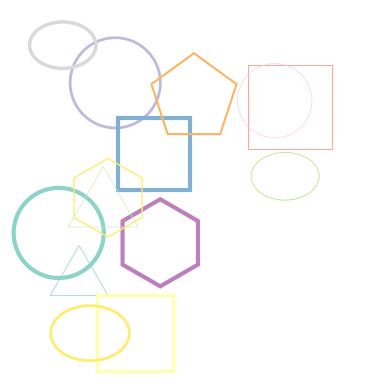[{"shape": "circle", "thickness": 3, "radius": 0.59, "center": [0.152, 0.395]}, {"shape": "triangle", "thickness": 0.5, "radius": 0.43, "center": [0.205, 0.276]}, {"shape": "square", "thickness": 2.5, "radius": 0.49, "center": [0.351, 0.135]}, {"shape": "circle", "thickness": 2, "radius": 0.59, "center": [0.299, 0.785]}, {"shape": "square", "thickness": 0.5, "radius": 0.55, "center": [0.753, 0.722]}, {"shape": "square", "thickness": 3, "radius": 0.47, "center": [0.399, 0.601]}, {"shape": "pentagon", "thickness": 1.5, "radius": 0.58, "center": [0.504, 0.746]}, {"shape": "oval", "thickness": 0.5, "radius": 0.44, "center": [0.741, 0.542]}, {"shape": "circle", "thickness": 0.5, "radius": 0.48, "center": [0.714, 0.738]}, {"shape": "oval", "thickness": 2.5, "radius": 0.43, "center": [0.163, 0.883]}, {"shape": "hexagon", "thickness": 3, "radius": 0.57, "center": [0.416, 0.369]}, {"shape": "triangle", "thickness": 0.5, "radius": 0.52, "center": [0.268, 0.463]}, {"shape": "oval", "thickness": 2, "radius": 0.51, "center": [0.234, 0.135]}, {"shape": "hexagon", "thickness": 1, "radius": 0.51, "center": [0.281, 0.486]}]